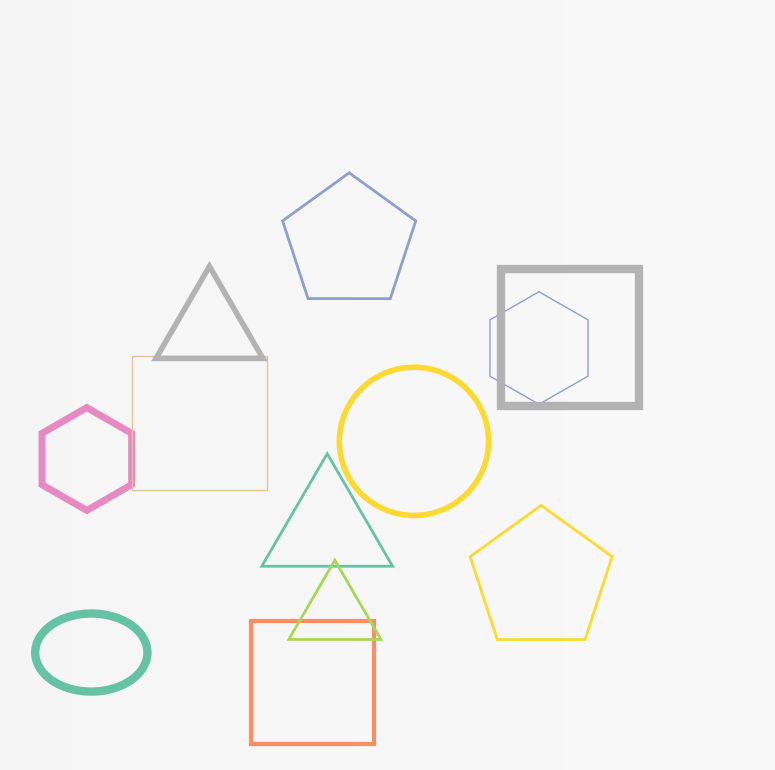[{"shape": "triangle", "thickness": 1, "radius": 0.49, "center": [0.422, 0.313]}, {"shape": "oval", "thickness": 3, "radius": 0.36, "center": [0.118, 0.153]}, {"shape": "square", "thickness": 1.5, "radius": 0.4, "center": [0.403, 0.114]}, {"shape": "hexagon", "thickness": 0.5, "radius": 0.37, "center": [0.695, 0.548]}, {"shape": "pentagon", "thickness": 1, "radius": 0.45, "center": [0.451, 0.685]}, {"shape": "hexagon", "thickness": 2.5, "radius": 0.33, "center": [0.112, 0.404]}, {"shape": "triangle", "thickness": 1, "radius": 0.34, "center": [0.432, 0.204]}, {"shape": "circle", "thickness": 2, "radius": 0.48, "center": [0.534, 0.427]}, {"shape": "pentagon", "thickness": 1, "radius": 0.48, "center": [0.698, 0.247]}, {"shape": "square", "thickness": 0.5, "radius": 0.43, "center": [0.257, 0.45]}, {"shape": "triangle", "thickness": 2, "radius": 0.4, "center": [0.27, 0.574]}, {"shape": "square", "thickness": 3, "radius": 0.45, "center": [0.736, 0.562]}]